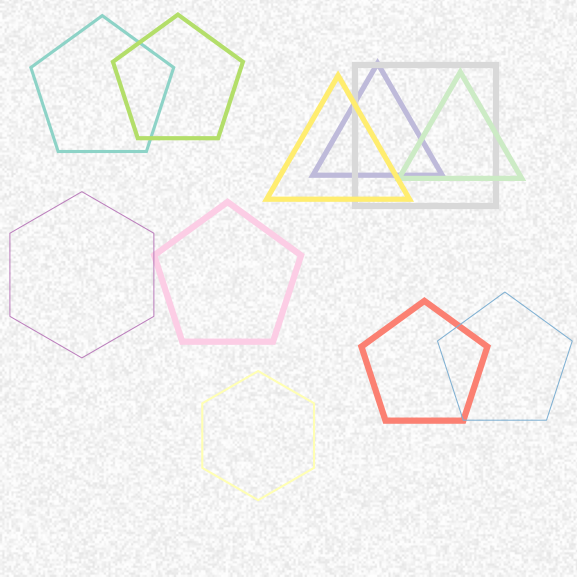[{"shape": "pentagon", "thickness": 1.5, "radius": 0.65, "center": [0.177, 0.842]}, {"shape": "hexagon", "thickness": 1, "radius": 0.56, "center": [0.447, 0.245]}, {"shape": "triangle", "thickness": 2.5, "radius": 0.65, "center": [0.654, 0.76]}, {"shape": "pentagon", "thickness": 3, "radius": 0.57, "center": [0.735, 0.363]}, {"shape": "pentagon", "thickness": 0.5, "radius": 0.61, "center": [0.874, 0.371]}, {"shape": "pentagon", "thickness": 2, "radius": 0.59, "center": [0.308, 0.856]}, {"shape": "pentagon", "thickness": 3, "radius": 0.67, "center": [0.394, 0.516]}, {"shape": "square", "thickness": 3, "radius": 0.61, "center": [0.737, 0.764]}, {"shape": "hexagon", "thickness": 0.5, "radius": 0.72, "center": [0.142, 0.523]}, {"shape": "triangle", "thickness": 2.5, "radius": 0.61, "center": [0.797, 0.752]}, {"shape": "triangle", "thickness": 2.5, "radius": 0.71, "center": [0.585, 0.726]}]